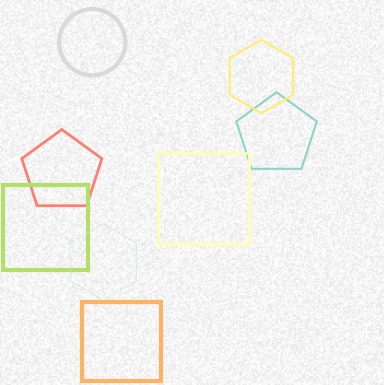[{"shape": "pentagon", "thickness": 1.5, "radius": 0.55, "center": [0.718, 0.651]}, {"shape": "square", "thickness": 2, "radius": 0.59, "center": [0.529, 0.485]}, {"shape": "pentagon", "thickness": 2, "radius": 0.55, "center": [0.161, 0.554]}, {"shape": "square", "thickness": 3, "radius": 0.51, "center": [0.316, 0.113]}, {"shape": "square", "thickness": 3, "radius": 0.55, "center": [0.118, 0.409]}, {"shape": "circle", "thickness": 3, "radius": 0.43, "center": [0.24, 0.89]}, {"shape": "hexagon", "thickness": 0.5, "radius": 0.5, "center": [0.268, 0.32]}, {"shape": "hexagon", "thickness": 1.5, "radius": 0.48, "center": [0.679, 0.801]}]